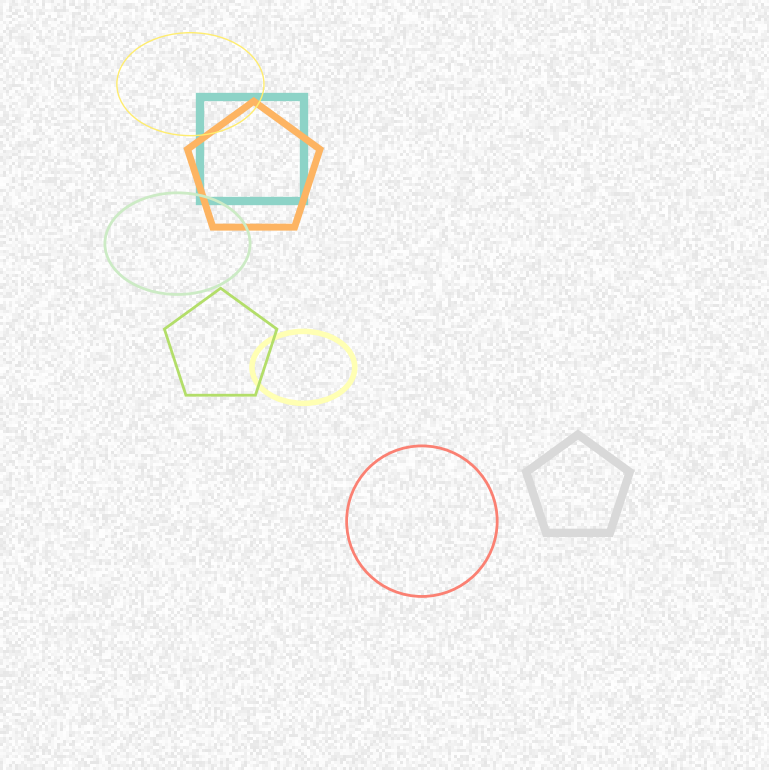[{"shape": "square", "thickness": 3, "radius": 0.34, "center": [0.327, 0.806]}, {"shape": "oval", "thickness": 2, "radius": 0.33, "center": [0.394, 0.523]}, {"shape": "circle", "thickness": 1, "radius": 0.49, "center": [0.548, 0.323]}, {"shape": "pentagon", "thickness": 2.5, "radius": 0.45, "center": [0.33, 0.778]}, {"shape": "pentagon", "thickness": 1, "radius": 0.38, "center": [0.287, 0.549]}, {"shape": "pentagon", "thickness": 3, "radius": 0.35, "center": [0.751, 0.365]}, {"shape": "oval", "thickness": 1, "radius": 0.47, "center": [0.231, 0.684]}, {"shape": "oval", "thickness": 0.5, "radius": 0.48, "center": [0.247, 0.891]}]